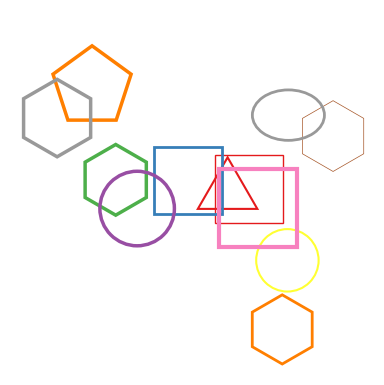[{"shape": "triangle", "thickness": 1.5, "radius": 0.45, "center": [0.591, 0.502]}, {"shape": "square", "thickness": 1, "radius": 0.44, "center": [0.647, 0.509]}, {"shape": "square", "thickness": 2, "radius": 0.44, "center": [0.488, 0.532]}, {"shape": "hexagon", "thickness": 2.5, "radius": 0.46, "center": [0.301, 0.533]}, {"shape": "circle", "thickness": 2.5, "radius": 0.48, "center": [0.356, 0.458]}, {"shape": "hexagon", "thickness": 2, "radius": 0.45, "center": [0.733, 0.144]}, {"shape": "pentagon", "thickness": 2.5, "radius": 0.53, "center": [0.239, 0.774]}, {"shape": "circle", "thickness": 1.5, "radius": 0.41, "center": [0.746, 0.324]}, {"shape": "hexagon", "thickness": 0.5, "radius": 0.46, "center": [0.865, 0.647]}, {"shape": "square", "thickness": 3, "radius": 0.5, "center": [0.67, 0.46]}, {"shape": "hexagon", "thickness": 2.5, "radius": 0.5, "center": [0.148, 0.693]}, {"shape": "oval", "thickness": 2, "radius": 0.47, "center": [0.749, 0.701]}]